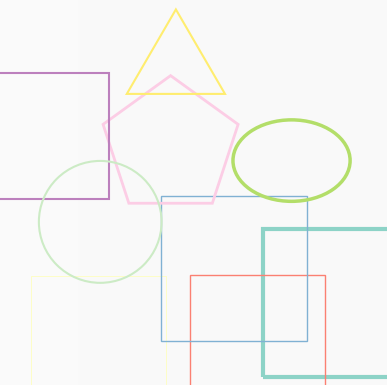[{"shape": "square", "thickness": 3, "radius": 0.96, "center": [0.871, 0.213]}, {"shape": "square", "thickness": 0.5, "radius": 0.87, "center": [0.254, 0.11]}, {"shape": "square", "thickness": 1, "radius": 0.87, "center": [0.665, 0.111]}, {"shape": "square", "thickness": 1, "radius": 0.94, "center": [0.604, 0.302]}, {"shape": "oval", "thickness": 2.5, "radius": 0.76, "center": [0.752, 0.583]}, {"shape": "pentagon", "thickness": 2, "radius": 0.92, "center": [0.44, 0.62]}, {"shape": "square", "thickness": 1.5, "radius": 0.82, "center": [0.116, 0.647]}, {"shape": "circle", "thickness": 1.5, "radius": 0.79, "center": [0.259, 0.424]}, {"shape": "triangle", "thickness": 1.5, "radius": 0.73, "center": [0.454, 0.829]}]